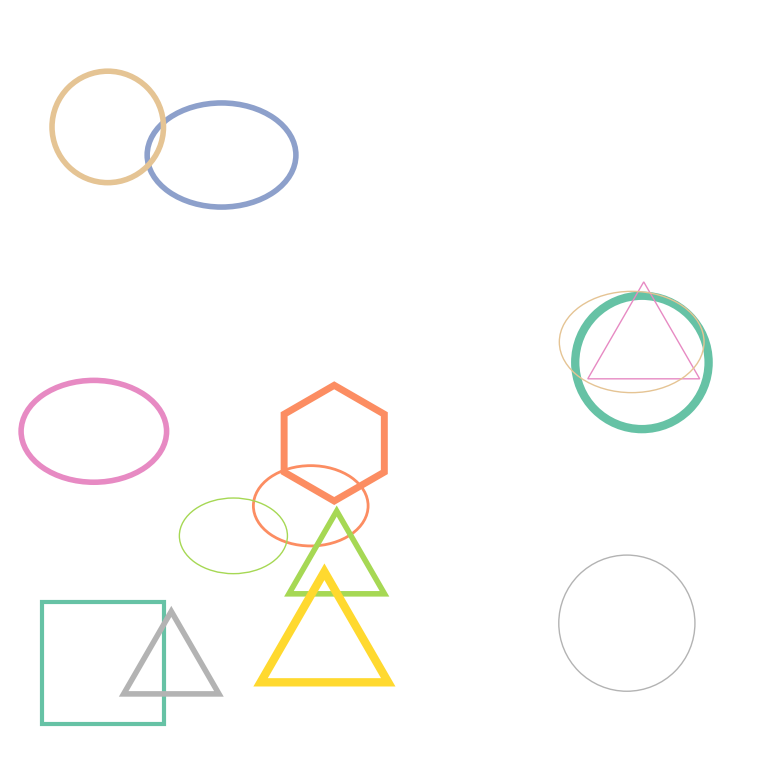[{"shape": "square", "thickness": 1.5, "radius": 0.4, "center": [0.133, 0.139]}, {"shape": "circle", "thickness": 3, "radius": 0.43, "center": [0.834, 0.529]}, {"shape": "oval", "thickness": 1, "radius": 0.37, "center": [0.404, 0.343]}, {"shape": "hexagon", "thickness": 2.5, "radius": 0.38, "center": [0.434, 0.424]}, {"shape": "oval", "thickness": 2, "radius": 0.48, "center": [0.288, 0.799]}, {"shape": "triangle", "thickness": 0.5, "radius": 0.42, "center": [0.836, 0.55]}, {"shape": "oval", "thickness": 2, "radius": 0.47, "center": [0.122, 0.44]}, {"shape": "oval", "thickness": 0.5, "radius": 0.35, "center": [0.303, 0.304]}, {"shape": "triangle", "thickness": 2, "radius": 0.36, "center": [0.437, 0.265]}, {"shape": "triangle", "thickness": 3, "radius": 0.48, "center": [0.421, 0.162]}, {"shape": "oval", "thickness": 0.5, "radius": 0.47, "center": [0.82, 0.556]}, {"shape": "circle", "thickness": 2, "radius": 0.36, "center": [0.14, 0.835]}, {"shape": "circle", "thickness": 0.5, "radius": 0.44, "center": [0.814, 0.191]}, {"shape": "triangle", "thickness": 2, "radius": 0.36, "center": [0.222, 0.135]}]